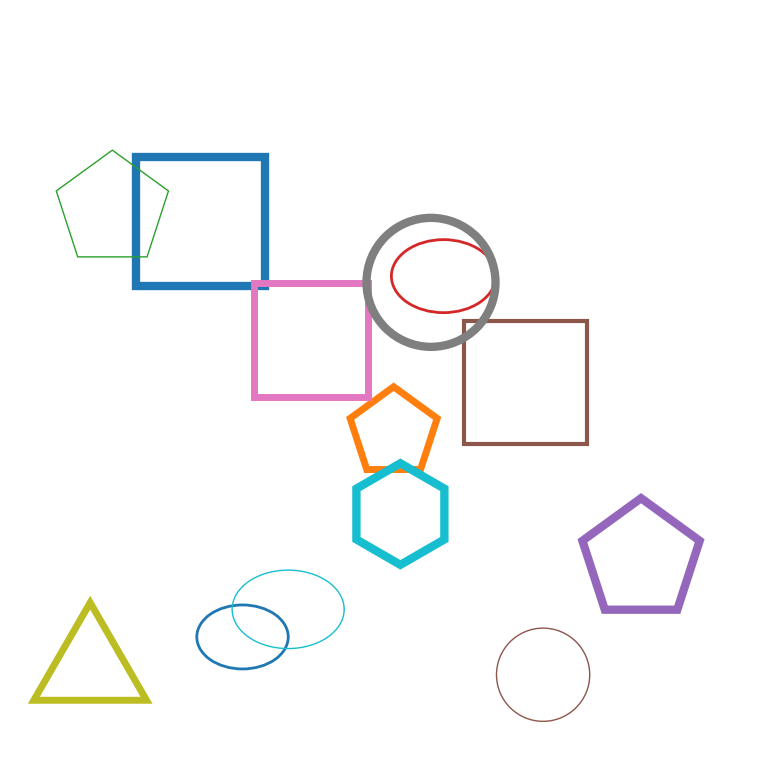[{"shape": "square", "thickness": 3, "radius": 0.42, "center": [0.26, 0.712]}, {"shape": "oval", "thickness": 1, "radius": 0.3, "center": [0.315, 0.173]}, {"shape": "pentagon", "thickness": 2.5, "radius": 0.3, "center": [0.511, 0.438]}, {"shape": "pentagon", "thickness": 0.5, "radius": 0.38, "center": [0.146, 0.728]}, {"shape": "oval", "thickness": 1, "radius": 0.34, "center": [0.576, 0.641]}, {"shape": "pentagon", "thickness": 3, "radius": 0.4, "center": [0.833, 0.273]}, {"shape": "square", "thickness": 1.5, "radius": 0.4, "center": [0.682, 0.503]}, {"shape": "circle", "thickness": 0.5, "radius": 0.3, "center": [0.705, 0.124]}, {"shape": "square", "thickness": 2.5, "radius": 0.37, "center": [0.404, 0.558]}, {"shape": "circle", "thickness": 3, "radius": 0.42, "center": [0.56, 0.633]}, {"shape": "triangle", "thickness": 2.5, "radius": 0.42, "center": [0.117, 0.133]}, {"shape": "hexagon", "thickness": 3, "radius": 0.33, "center": [0.52, 0.332]}, {"shape": "oval", "thickness": 0.5, "radius": 0.36, "center": [0.374, 0.209]}]